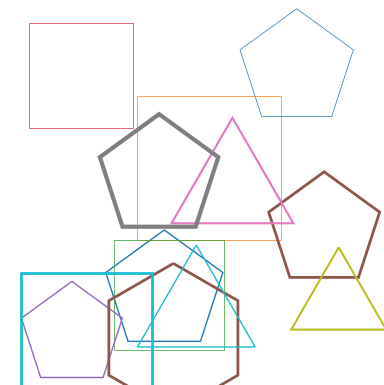[{"shape": "pentagon", "thickness": 0.5, "radius": 0.77, "center": [0.771, 0.823]}, {"shape": "pentagon", "thickness": 1, "radius": 0.8, "center": [0.427, 0.243]}, {"shape": "square", "thickness": 0.5, "radius": 0.94, "center": [0.544, 0.564]}, {"shape": "square", "thickness": 0.5, "radius": 0.71, "center": [0.44, 0.235]}, {"shape": "square", "thickness": 0.5, "radius": 0.68, "center": [0.21, 0.803]}, {"shape": "pentagon", "thickness": 1, "radius": 0.69, "center": [0.187, 0.131]}, {"shape": "hexagon", "thickness": 2, "radius": 0.97, "center": [0.45, 0.122]}, {"shape": "pentagon", "thickness": 2, "radius": 0.76, "center": [0.842, 0.402]}, {"shape": "triangle", "thickness": 1.5, "radius": 0.91, "center": [0.604, 0.511]}, {"shape": "pentagon", "thickness": 3, "radius": 0.81, "center": [0.413, 0.542]}, {"shape": "triangle", "thickness": 1.5, "radius": 0.71, "center": [0.88, 0.215]}, {"shape": "triangle", "thickness": 1, "radius": 0.88, "center": [0.51, 0.187]}, {"shape": "square", "thickness": 2, "radius": 0.85, "center": [0.224, 0.121]}]